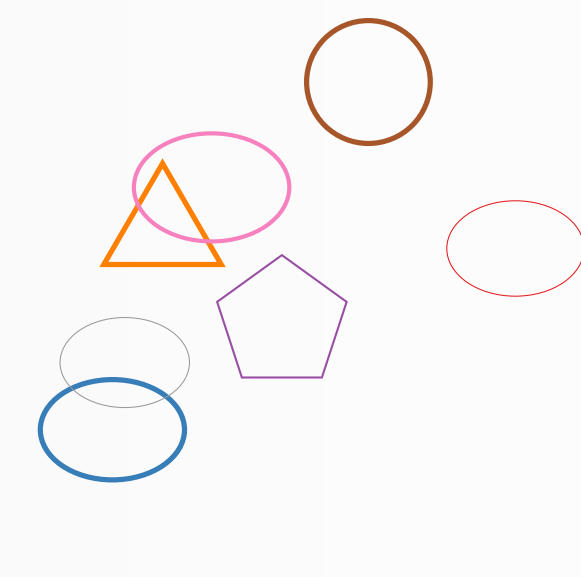[{"shape": "oval", "thickness": 0.5, "radius": 0.59, "center": [0.887, 0.569]}, {"shape": "oval", "thickness": 2.5, "radius": 0.62, "center": [0.193, 0.255]}, {"shape": "pentagon", "thickness": 1, "radius": 0.59, "center": [0.485, 0.44]}, {"shape": "triangle", "thickness": 2.5, "radius": 0.58, "center": [0.28, 0.599]}, {"shape": "circle", "thickness": 2.5, "radius": 0.53, "center": [0.634, 0.857]}, {"shape": "oval", "thickness": 2, "radius": 0.67, "center": [0.364, 0.675]}, {"shape": "oval", "thickness": 0.5, "radius": 0.56, "center": [0.215, 0.371]}]